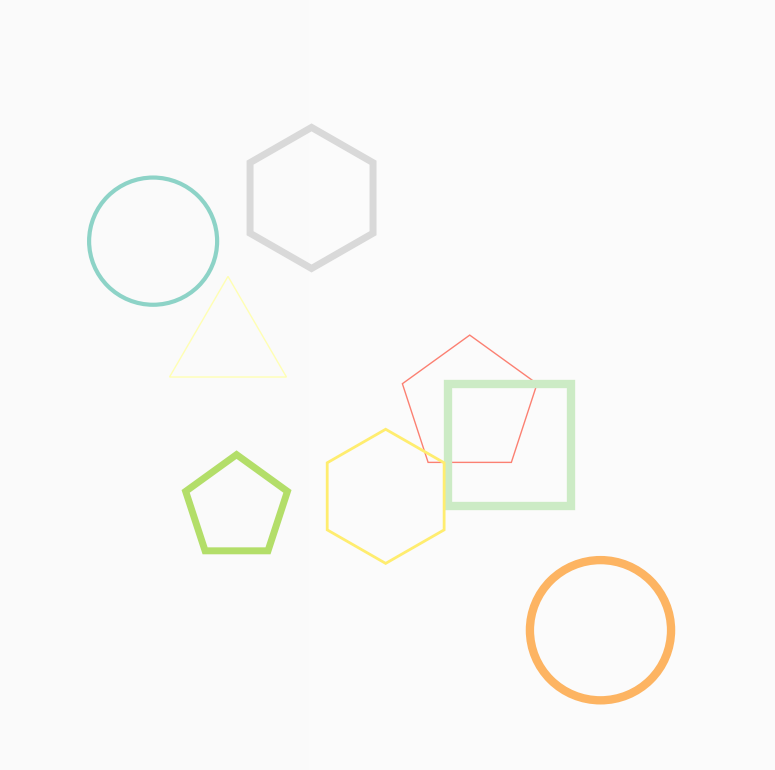[{"shape": "circle", "thickness": 1.5, "radius": 0.41, "center": [0.198, 0.687]}, {"shape": "triangle", "thickness": 0.5, "radius": 0.44, "center": [0.294, 0.554]}, {"shape": "pentagon", "thickness": 0.5, "radius": 0.46, "center": [0.606, 0.473]}, {"shape": "circle", "thickness": 3, "radius": 0.46, "center": [0.775, 0.182]}, {"shape": "pentagon", "thickness": 2.5, "radius": 0.35, "center": [0.305, 0.341]}, {"shape": "hexagon", "thickness": 2.5, "radius": 0.46, "center": [0.402, 0.743]}, {"shape": "square", "thickness": 3, "radius": 0.4, "center": [0.658, 0.422]}, {"shape": "hexagon", "thickness": 1, "radius": 0.44, "center": [0.498, 0.355]}]